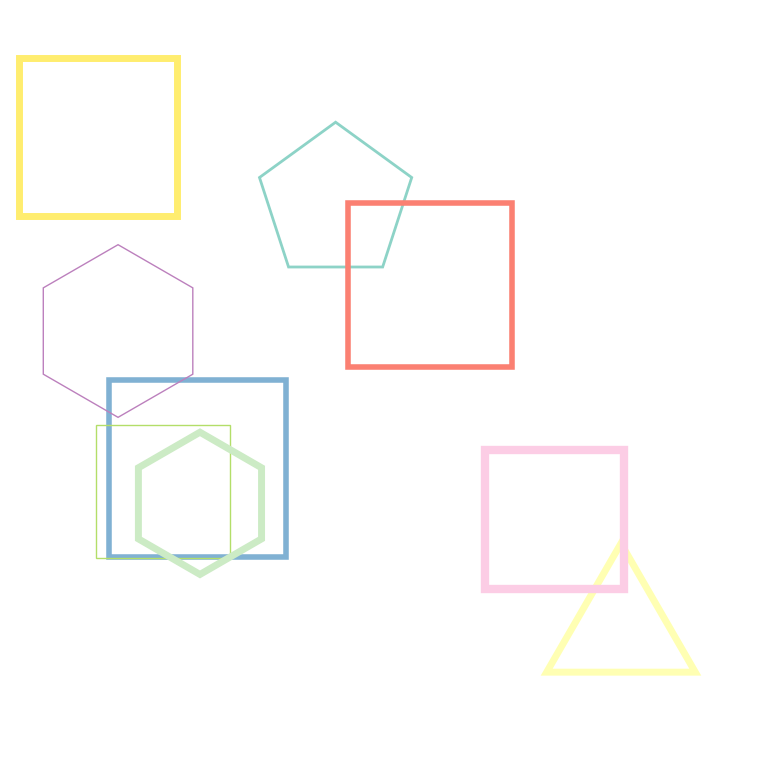[{"shape": "pentagon", "thickness": 1, "radius": 0.52, "center": [0.436, 0.737]}, {"shape": "triangle", "thickness": 2.5, "radius": 0.56, "center": [0.806, 0.183]}, {"shape": "square", "thickness": 2, "radius": 0.53, "center": [0.558, 0.63]}, {"shape": "square", "thickness": 2, "radius": 0.57, "center": [0.256, 0.391]}, {"shape": "square", "thickness": 0.5, "radius": 0.43, "center": [0.212, 0.362]}, {"shape": "square", "thickness": 3, "radius": 0.45, "center": [0.72, 0.326]}, {"shape": "hexagon", "thickness": 0.5, "radius": 0.56, "center": [0.153, 0.57]}, {"shape": "hexagon", "thickness": 2.5, "radius": 0.46, "center": [0.26, 0.346]}, {"shape": "square", "thickness": 2.5, "radius": 0.51, "center": [0.127, 0.822]}]